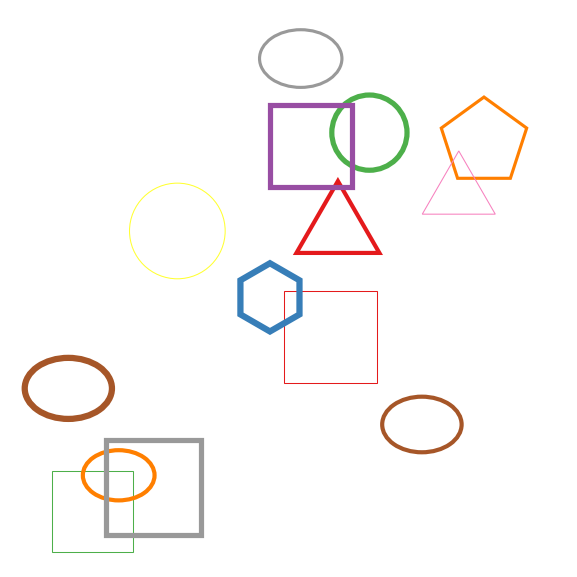[{"shape": "triangle", "thickness": 2, "radius": 0.41, "center": [0.585, 0.603]}, {"shape": "square", "thickness": 0.5, "radius": 0.4, "center": [0.573, 0.415]}, {"shape": "hexagon", "thickness": 3, "radius": 0.3, "center": [0.467, 0.484]}, {"shape": "square", "thickness": 0.5, "radius": 0.35, "center": [0.16, 0.114]}, {"shape": "circle", "thickness": 2.5, "radius": 0.33, "center": [0.64, 0.769]}, {"shape": "square", "thickness": 2.5, "radius": 0.36, "center": [0.538, 0.746]}, {"shape": "oval", "thickness": 2, "radius": 0.31, "center": [0.206, 0.176]}, {"shape": "pentagon", "thickness": 1.5, "radius": 0.39, "center": [0.838, 0.753]}, {"shape": "circle", "thickness": 0.5, "radius": 0.41, "center": [0.307, 0.599]}, {"shape": "oval", "thickness": 2, "radius": 0.34, "center": [0.731, 0.264]}, {"shape": "oval", "thickness": 3, "radius": 0.38, "center": [0.118, 0.327]}, {"shape": "triangle", "thickness": 0.5, "radius": 0.36, "center": [0.794, 0.665]}, {"shape": "oval", "thickness": 1.5, "radius": 0.36, "center": [0.521, 0.898]}, {"shape": "square", "thickness": 2.5, "radius": 0.41, "center": [0.266, 0.155]}]